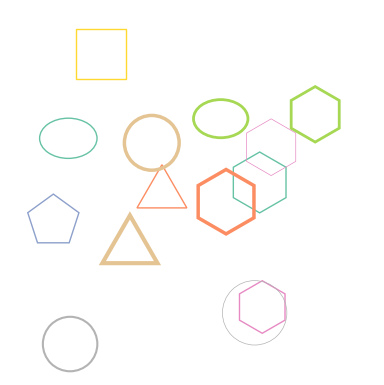[{"shape": "oval", "thickness": 1, "radius": 0.37, "center": [0.177, 0.641]}, {"shape": "hexagon", "thickness": 1, "radius": 0.39, "center": [0.674, 0.526]}, {"shape": "triangle", "thickness": 1, "radius": 0.37, "center": [0.421, 0.497]}, {"shape": "hexagon", "thickness": 2.5, "radius": 0.42, "center": [0.587, 0.476]}, {"shape": "pentagon", "thickness": 1, "radius": 0.35, "center": [0.139, 0.426]}, {"shape": "hexagon", "thickness": 0.5, "radius": 0.37, "center": [0.704, 0.618]}, {"shape": "hexagon", "thickness": 1, "radius": 0.34, "center": [0.681, 0.203]}, {"shape": "hexagon", "thickness": 2, "radius": 0.36, "center": [0.819, 0.703]}, {"shape": "oval", "thickness": 2, "radius": 0.35, "center": [0.573, 0.692]}, {"shape": "square", "thickness": 1, "radius": 0.32, "center": [0.262, 0.86]}, {"shape": "triangle", "thickness": 3, "radius": 0.41, "center": [0.337, 0.358]}, {"shape": "circle", "thickness": 2.5, "radius": 0.36, "center": [0.394, 0.629]}, {"shape": "circle", "thickness": 0.5, "radius": 0.42, "center": [0.661, 0.187]}, {"shape": "circle", "thickness": 1.5, "radius": 0.35, "center": [0.182, 0.106]}]